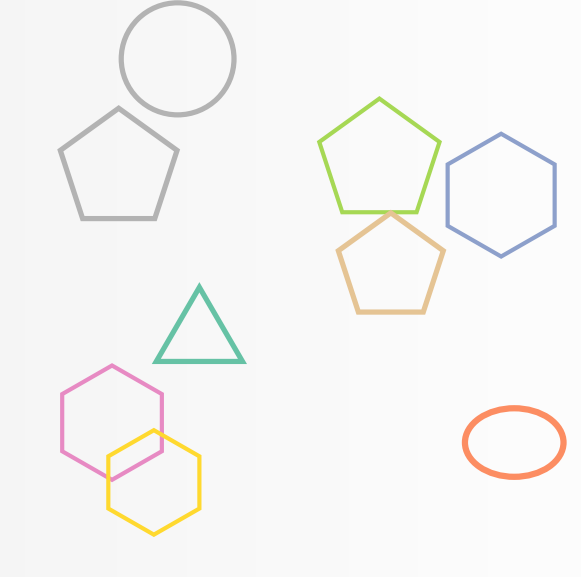[{"shape": "triangle", "thickness": 2.5, "radius": 0.43, "center": [0.343, 0.416]}, {"shape": "oval", "thickness": 3, "radius": 0.42, "center": [0.885, 0.233]}, {"shape": "hexagon", "thickness": 2, "radius": 0.53, "center": [0.862, 0.661]}, {"shape": "hexagon", "thickness": 2, "radius": 0.49, "center": [0.193, 0.267]}, {"shape": "pentagon", "thickness": 2, "radius": 0.54, "center": [0.653, 0.72]}, {"shape": "hexagon", "thickness": 2, "radius": 0.45, "center": [0.265, 0.164]}, {"shape": "pentagon", "thickness": 2.5, "radius": 0.47, "center": [0.672, 0.536]}, {"shape": "pentagon", "thickness": 2.5, "radius": 0.53, "center": [0.204, 0.706]}, {"shape": "circle", "thickness": 2.5, "radius": 0.49, "center": [0.306, 0.897]}]